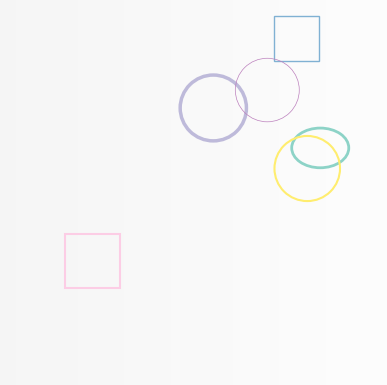[{"shape": "oval", "thickness": 2, "radius": 0.37, "center": [0.826, 0.616]}, {"shape": "circle", "thickness": 2.5, "radius": 0.43, "center": [0.55, 0.72]}, {"shape": "square", "thickness": 1, "radius": 0.29, "center": [0.766, 0.9]}, {"shape": "square", "thickness": 1.5, "radius": 0.35, "center": [0.239, 0.322]}, {"shape": "circle", "thickness": 0.5, "radius": 0.41, "center": [0.69, 0.766]}, {"shape": "circle", "thickness": 1.5, "radius": 0.42, "center": [0.793, 0.562]}]